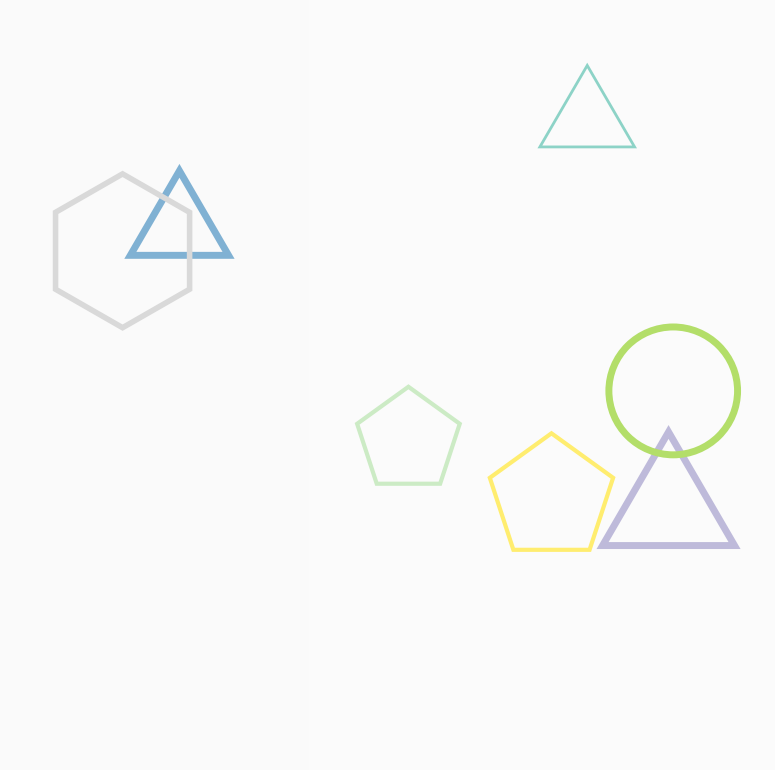[{"shape": "triangle", "thickness": 1, "radius": 0.35, "center": [0.758, 0.844]}, {"shape": "triangle", "thickness": 2.5, "radius": 0.49, "center": [0.863, 0.341]}, {"shape": "triangle", "thickness": 2.5, "radius": 0.37, "center": [0.232, 0.705]}, {"shape": "circle", "thickness": 2.5, "radius": 0.42, "center": [0.869, 0.492]}, {"shape": "hexagon", "thickness": 2, "radius": 0.5, "center": [0.158, 0.674]}, {"shape": "pentagon", "thickness": 1.5, "radius": 0.35, "center": [0.527, 0.428]}, {"shape": "pentagon", "thickness": 1.5, "radius": 0.42, "center": [0.712, 0.354]}]